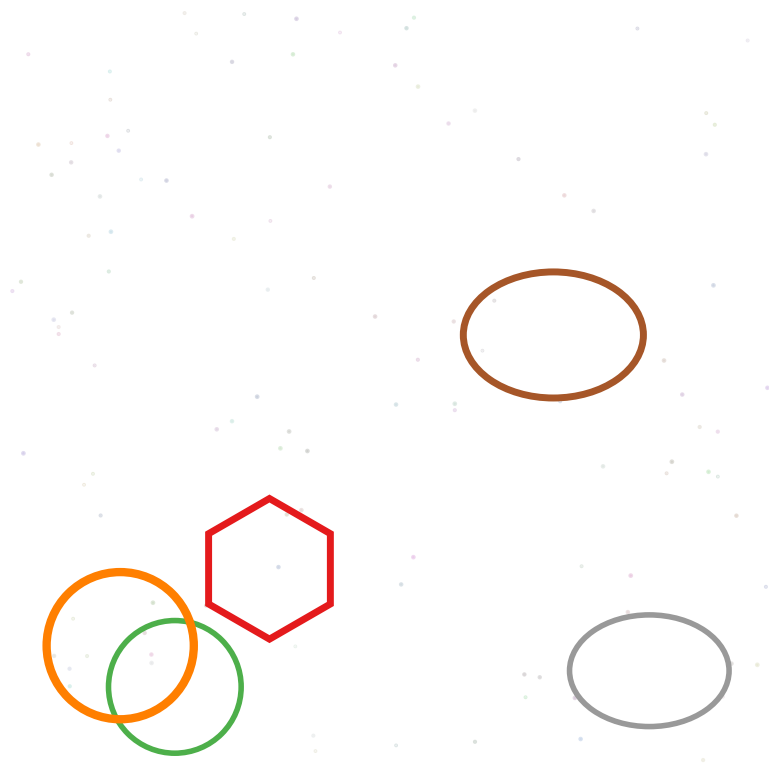[{"shape": "hexagon", "thickness": 2.5, "radius": 0.46, "center": [0.35, 0.261]}, {"shape": "circle", "thickness": 2, "radius": 0.43, "center": [0.227, 0.108]}, {"shape": "circle", "thickness": 3, "radius": 0.48, "center": [0.156, 0.161]}, {"shape": "oval", "thickness": 2.5, "radius": 0.58, "center": [0.719, 0.565]}, {"shape": "oval", "thickness": 2, "radius": 0.52, "center": [0.843, 0.129]}]